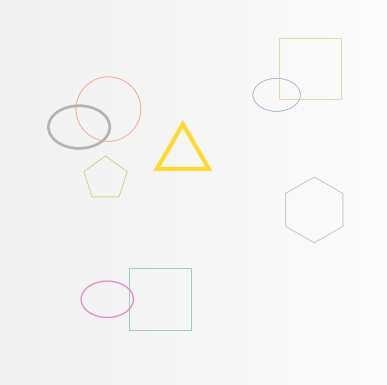[{"shape": "square", "thickness": 0.5, "radius": 0.4, "center": [0.413, 0.223]}, {"shape": "circle", "thickness": 0.5, "radius": 0.42, "center": [0.28, 0.717]}, {"shape": "oval", "thickness": 0.5, "radius": 0.31, "center": [0.714, 0.754]}, {"shape": "oval", "thickness": 1, "radius": 0.34, "center": [0.277, 0.223]}, {"shape": "pentagon", "thickness": 0.5, "radius": 0.29, "center": [0.272, 0.536]}, {"shape": "triangle", "thickness": 3, "radius": 0.39, "center": [0.472, 0.6]}, {"shape": "square", "thickness": 0.5, "radius": 0.4, "center": [0.801, 0.823]}, {"shape": "hexagon", "thickness": 0.5, "radius": 0.43, "center": [0.811, 0.455]}, {"shape": "oval", "thickness": 2, "radius": 0.4, "center": [0.204, 0.67]}]